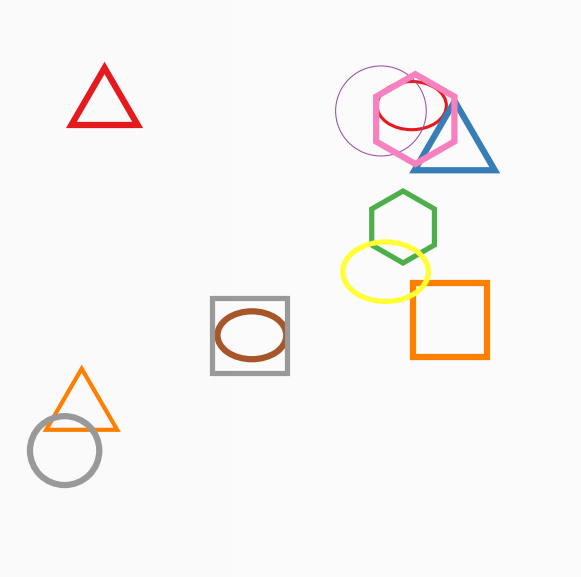[{"shape": "triangle", "thickness": 3, "radius": 0.33, "center": [0.18, 0.816]}, {"shape": "oval", "thickness": 1.5, "radius": 0.3, "center": [0.708, 0.816]}, {"shape": "triangle", "thickness": 3, "radius": 0.4, "center": [0.782, 0.744]}, {"shape": "hexagon", "thickness": 2.5, "radius": 0.31, "center": [0.693, 0.606]}, {"shape": "circle", "thickness": 0.5, "radius": 0.39, "center": [0.655, 0.807]}, {"shape": "triangle", "thickness": 2, "radius": 0.35, "center": [0.141, 0.29]}, {"shape": "square", "thickness": 3, "radius": 0.32, "center": [0.775, 0.445]}, {"shape": "oval", "thickness": 2.5, "radius": 0.37, "center": [0.663, 0.529]}, {"shape": "oval", "thickness": 3, "radius": 0.3, "center": [0.433, 0.419]}, {"shape": "hexagon", "thickness": 3, "radius": 0.39, "center": [0.714, 0.793]}, {"shape": "circle", "thickness": 3, "radius": 0.3, "center": [0.111, 0.219]}, {"shape": "square", "thickness": 2.5, "radius": 0.32, "center": [0.429, 0.418]}]